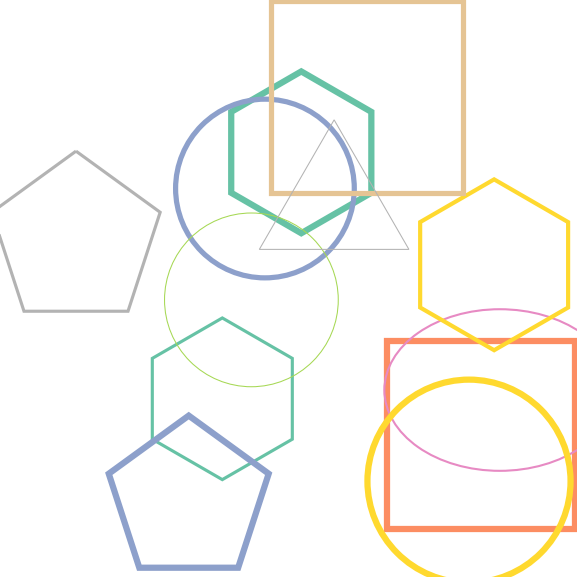[{"shape": "hexagon", "thickness": 1.5, "radius": 0.7, "center": [0.385, 0.309]}, {"shape": "hexagon", "thickness": 3, "radius": 0.7, "center": [0.522, 0.735]}, {"shape": "square", "thickness": 3, "radius": 0.82, "center": [0.833, 0.246]}, {"shape": "pentagon", "thickness": 3, "radius": 0.73, "center": [0.327, 0.134]}, {"shape": "circle", "thickness": 2.5, "radius": 0.77, "center": [0.459, 0.673]}, {"shape": "oval", "thickness": 1, "radius": 1.0, "center": [0.865, 0.324]}, {"shape": "circle", "thickness": 0.5, "radius": 0.75, "center": [0.435, 0.48]}, {"shape": "hexagon", "thickness": 2, "radius": 0.74, "center": [0.856, 0.541]}, {"shape": "circle", "thickness": 3, "radius": 0.88, "center": [0.812, 0.166]}, {"shape": "square", "thickness": 2.5, "radius": 0.83, "center": [0.636, 0.831]}, {"shape": "triangle", "thickness": 0.5, "radius": 0.75, "center": [0.579, 0.642]}, {"shape": "pentagon", "thickness": 1.5, "radius": 0.77, "center": [0.132, 0.584]}]